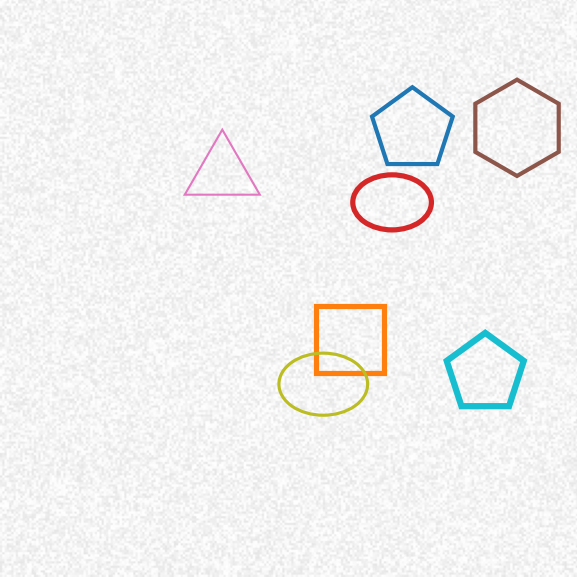[{"shape": "pentagon", "thickness": 2, "radius": 0.37, "center": [0.714, 0.775]}, {"shape": "square", "thickness": 2.5, "radius": 0.29, "center": [0.606, 0.411]}, {"shape": "oval", "thickness": 2.5, "radius": 0.34, "center": [0.679, 0.649]}, {"shape": "hexagon", "thickness": 2, "radius": 0.42, "center": [0.895, 0.778]}, {"shape": "triangle", "thickness": 1, "radius": 0.38, "center": [0.385, 0.7]}, {"shape": "oval", "thickness": 1.5, "radius": 0.38, "center": [0.56, 0.334]}, {"shape": "pentagon", "thickness": 3, "radius": 0.35, "center": [0.84, 0.353]}]